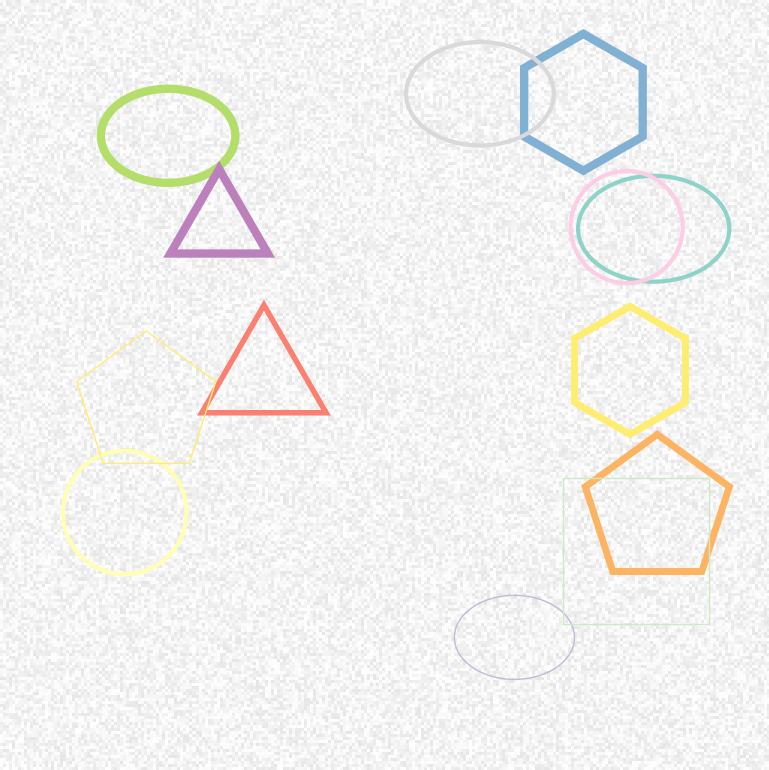[{"shape": "oval", "thickness": 1.5, "radius": 0.49, "center": [0.849, 0.703]}, {"shape": "circle", "thickness": 1.5, "radius": 0.4, "center": [0.162, 0.334]}, {"shape": "oval", "thickness": 0.5, "radius": 0.39, "center": [0.668, 0.172]}, {"shape": "triangle", "thickness": 2, "radius": 0.47, "center": [0.343, 0.511]}, {"shape": "hexagon", "thickness": 3, "radius": 0.44, "center": [0.758, 0.867]}, {"shape": "pentagon", "thickness": 2.5, "radius": 0.49, "center": [0.854, 0.337]}, {"shape": "oval", "thickness": 3, "radius": 0.44, "center": [0.218, 0.824]}, {"shape": "circle", "thickness": 1.5, "radius": 0.36, "center": [0.814, 0.705]}, {"shape": "oval", "thickness": 1.5, "radius": 0.48, "center": [0.623, 0.878]}, {"shape": "triangle", "thickness": 3, "radius": 0.37, "center": [0.285, 0.707]}, {"shape": "square", "thickness": 0.5, "radius": 0.48, "center": [0.826, 0.284]}, {"shape": "pentagon", "thickness": 0.5, "radius": 0.48, "center": [0.19, 0.475]}, {"shape": "hexagon", "thickness": 2.5, "radius": 0.42, "center": [0.818, 0.519]}]